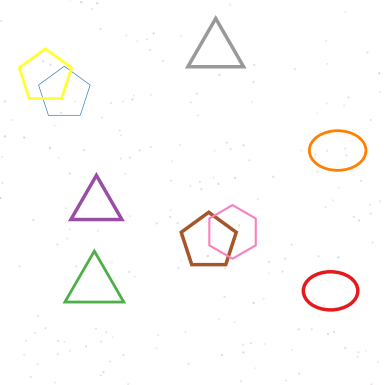[{"shape": "oval", "thickness": 2.5, "radius": 0.35, "center": [0.859, 0.245]}, {"shape": "pentagon", "thickness": 0.5, "radius": 0.35, "center": [0.167, 0.757]}, {"shape": "triangle", "thickness": 2, "radius": 0.44, "center": [0.245, 0.26]}, {"shape": "triangle", "thickness": 2.5, "radius": 0.38, "center": [0.25, 0.468]}, {"shape": "oval", "thickness": 2, "radius": 0.37, "center": [0.877, 0.609]}, {"shape": "pentagon", "thickness": 2, "radius": 0.36, "center": [0.118, 0.802]}, {"shape": "pentagon", "thickness": 2.5, "radius": 0.38, "center": [0.542, 0.373]}, {"shape": "hexagon", "thickness": 1.5, "radius": 0.35, "center": [0.604, 0.398]}, {"shape": "triangle", "thickness": 2.5, "radius": 0.42, "center": [0.56, 0.868]}]